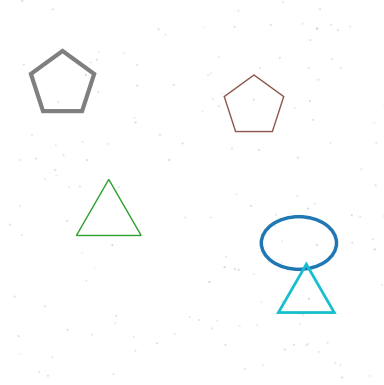[{"shape": "oval", "thickness": 2.5, "radius": 0.49, "center": [0.776, 0.369]}, {"shape": "triangle", "thickness": 1, "radius": 0.49, "center": [0.283, 0.437]}, {"shape": "pentagon", "thickness": 1, "radius": 0.41, "center": [0.66, 0.724]}, {"shape": "pentagon", "thickness": 3, "radius": 0.43, "center": [0.162, 0.781]}, {"shape": "triangle", "thickness": 2, "radius": 0.42, "center": [0.796, 0.23]}]